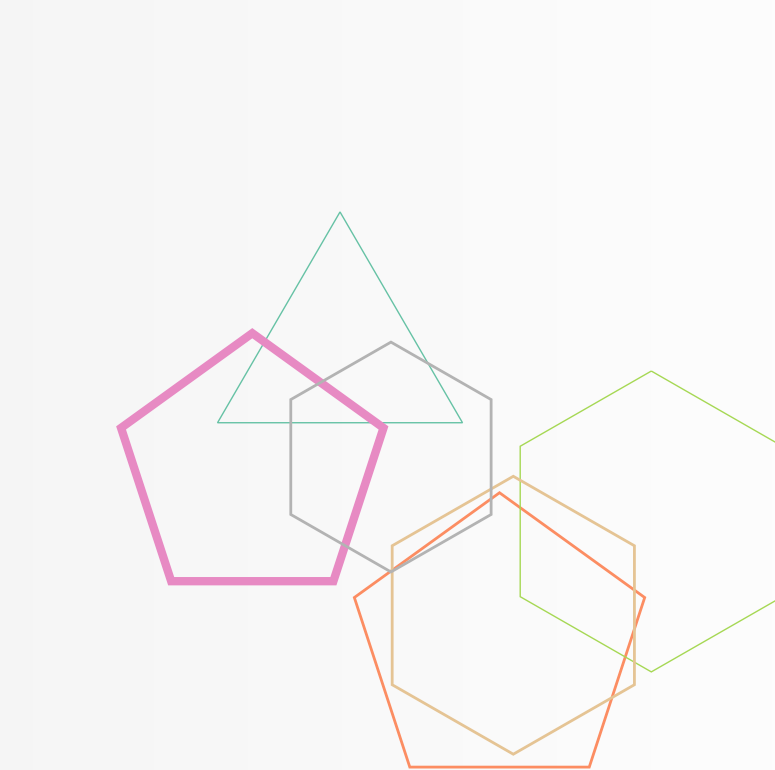[{"shape": "triangle", "thickness": 0.5, "radius": 0.91, "center": [0.439, 0.542]}, {"shape": "pentagon", "thickness": 1, "radius": 0.98, "center": [0.645, 0.163]}, {"shape": "pentagon", "thickness": 3, "radius": 0.89, "center": [0.326, 0.389]}, {"shape": "hexagon", "thickness": 0.5, "radius": 0.98, "center": [0.84, 0.323]}, {"shape": "hexagon", "thickness": 1, "radius": 0.9, "center": [0.662, 0.201]}, {"shape": "hexagon", "thickness": 1, "radius": 0.75, "center": [0.504, 0.406]}]